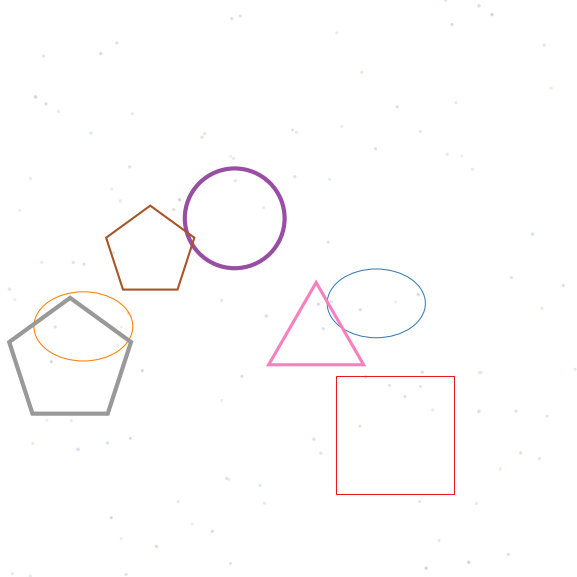[{"shape": "square", "thickness": 0.5, "radius": 0.51, "center": [0.684, 0.246]}, {"shape": "oval", "thickness": 0.5, "radius": 0.43, "center": [0.652, 0.474]}, {"shape": "circle", "thickness": 2, "radius": 0.43, "center": [0.406, 0.621]}, {"shape": "oval", "thickness": 0.5, "radius": 0.43, "center": [0.144, 0.434]}, {"shape": "pentagon", "thickness": 1, "radius": 0.4, "center": [0.26, 0.563]}, {"shape": "triangle", "thickness": 1.5, "radius": 0.47, "center": [0.547, 0.415]}, {"shape": "pentagon", "thickness": 2, "radius": 0.55, "center": [0.121, 0.373]}]